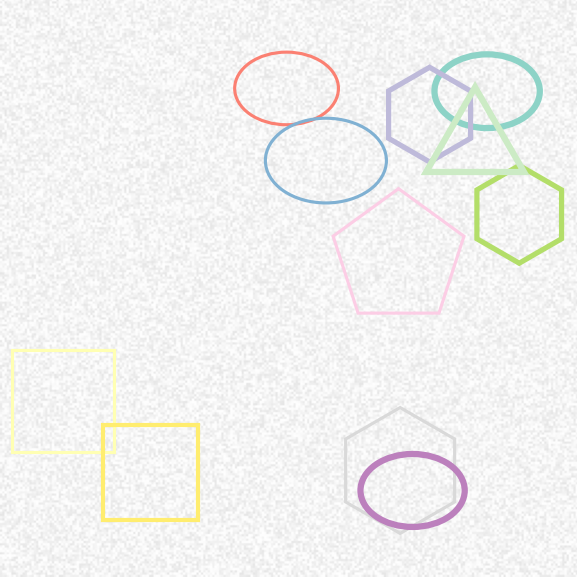[{"shape": "oval", "thickness": 3, "radius": 0.46, "center": [0.844, 0.841]}, {"shape": "square", "thickness": 1.5, "radius": 0.44, "center": [0.109, 0.305]}, {"shape": "hexagon", "thickness": 2.5, "radius": 0.41, "center": [0.744, 0.801]}, {"shape": "oval", "thickness": 1.5, "radius": 0.45, "center": [0.496, 0.846]}, {"shape": "oval", "thickness": 1.5, "radius": 0.52, "center": [0.564, 0.721]}, {"shape": "hexagon", "thickness": 2.5, "radius": 0.42, "center": [0.899, 0.628]}, {"shape": "pentagon", "thickness": 1.5, "radius": 0.6, "center": [0.69, 0.553]}, {"shape": "hexagon", "thickness": 1.5, "radius": 0.54, "center": [0.693, 0.184]}, {"shape": "oval", "thickness": 3, "radius": 0.45, "center": [0.714, 0.15]}, {"shape": "triangle", "thickness": 3, "radius": 0.49, "center": [0.823, 0.75]}, {"shape": "square", "thickness": 2, "radius": 0.41, "center": [0.261, 0.18]}]